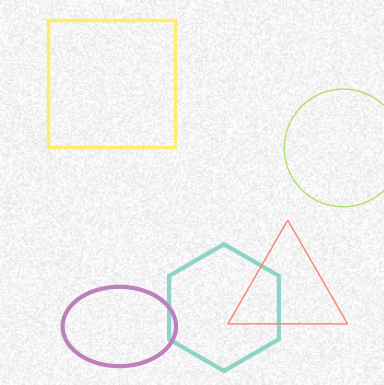[{"shape": "hexagon", "thickness": 3, "radius": 0.82, "center": [0.582, 0.201]}, {"shape": "triangle", "thickness": 1, "radius": 0.9, "center": [0.747, 0.248]}, {"shape": "circle", "thickness": 1, "radius": 0.76, "center": [0.891, 0.616]}, {"shape": "oval", "thickness": 3, "radius": 0.74, "center": [0.31, 0.152]}, {"shape": "square", "thickness": 2.5, "radius": 0.82, "center": [0.29, 0.783]}]